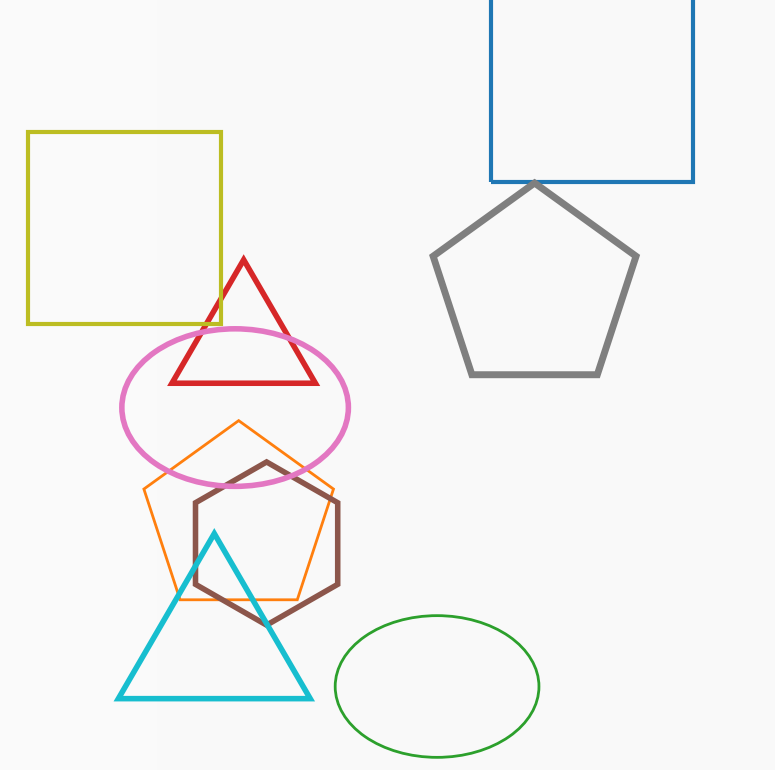[{"shape": "square", "thickness": 1.5, "radius": 0.65, "center": [0.764, 0.893]}, {"shape": "pentagon", "thickness": 1, "radius": 0.64, "center": [0.308, 0.325]}, {"shape": "oval", "thickness": 1, "radius": 0.66, "center": [0.564, 0.108]}, {"shape": "triangle", "thickness": 2, "radius": 0.53, "center": [0.314, 0.556]}, {"shape": "hexagon", "thickness": 2, "radius": 0.53, "center": [0.344, 0.294]}, {"shape": "oval", "thickness": 2, "radius": 0.73, "center": [0.303, 0.471]}, {"shape": "pentagon", "thickness": 2.5, "radius": 0.69, "center": [0.69, 0.625]}, {"shape": "square", "thickness": 1.5, "radius": 0.62, "center": [0.161, 0.704]}, {"shape": "triangle", "thickness": 2, "radius": 0.71, "center": [0.277, 0.164]}]